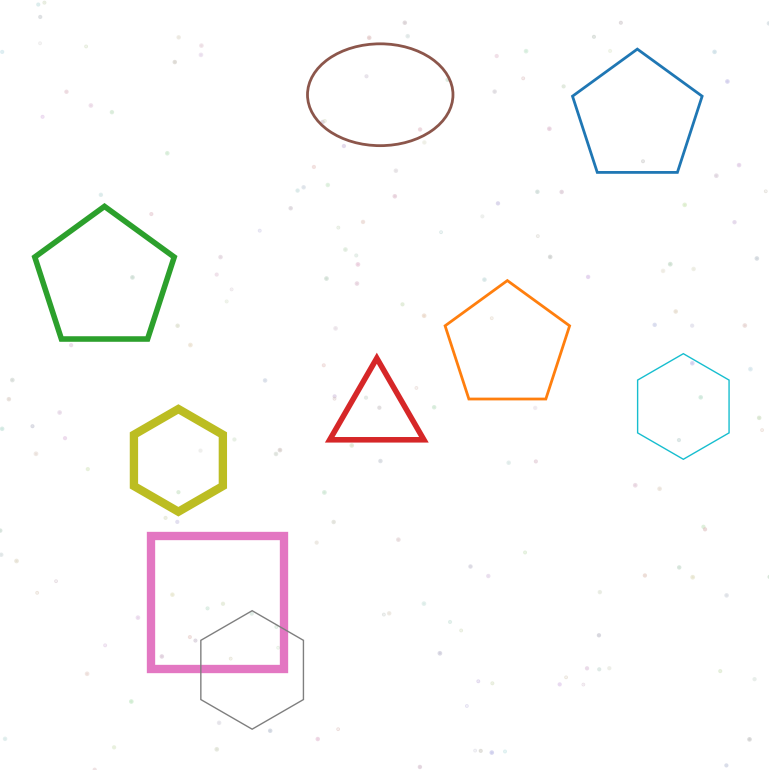[{"shape": "pentagon", "thickness": 1, "radius": 0.44, "center": [0.828, 0.848]}, {"shape": "pentagon", "thickness": 1, "radius": 0.43, "center": [0.659, 0.551]}, {"shape": "pentagon", "thickness": 2, "radius": 0.48, "center": [0.136, 0.637]}, {"shape": "triangle", "thickness": 2, "radius": 0.35, "center": [0.489, 0.464]}, {"shape": "oval", "thickness": 1, "radius": 0.47, "center": [0.494, 0.877]}, {"shape": "square", "thickness": 3, "radius": 0.43, "center": [0.283, 0.217]}, {"shape": "hexagon", "thickness": 0.5, "radius": 0.38, "center": [0.327, 0.13]}, {"shape": "hexagon", "thickness": 3, "radius": 0.33, "center": [0.232, 0.402]}, {"shape": "hexagon", "thickness": 0.5, "radius": 0.34, "center": [0.887, 0.472]}]